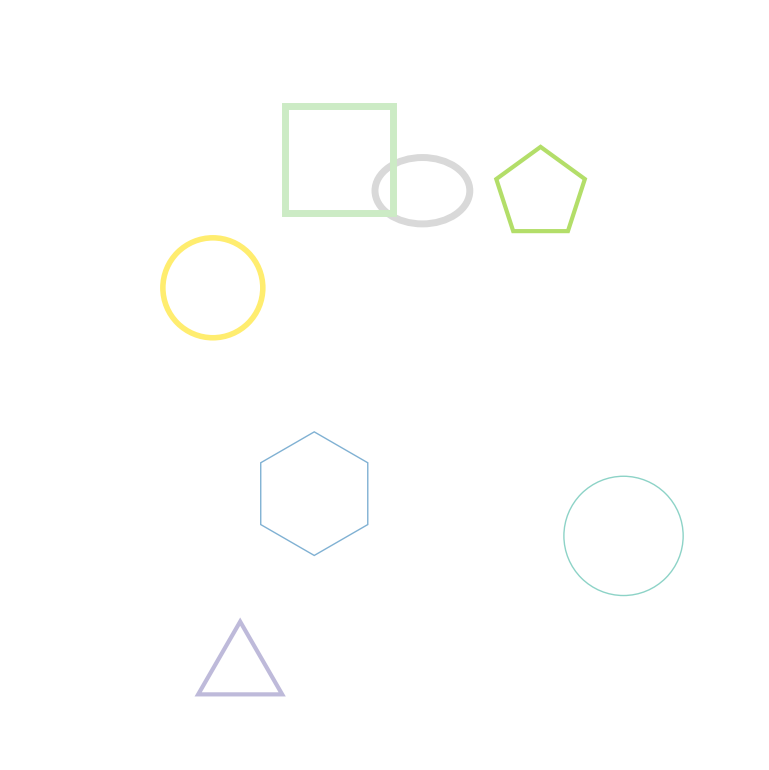[{"shape": "circle", "thickness": 0.5, "radius": 0.39, "center": [0.81, 0.304]}, {"shape": "triangle", "thickness": 1.5, "radius": 0.31, "center": [0.312, 0.13]}, {"shape": "hexagon", "thickness": 0.5, "radius": 0.4, "center": [0.408, 0.359]}, {"shape": "pentagon", "thickness": 1.5, "radius": 0.3, "center": [0.702, 0.749]}, {"shape": "oval", "thickness": 2.5, "radius": 0.31, "center": [0.549, 0.752]}, {"shape": "square", "thickness": 2.5, "radius": 0.35, "center": [0.44, 0.793]}, {"shape": "circle", "thickness": 2, "radius": 0.32, "center": [0.276, 0.626]}]